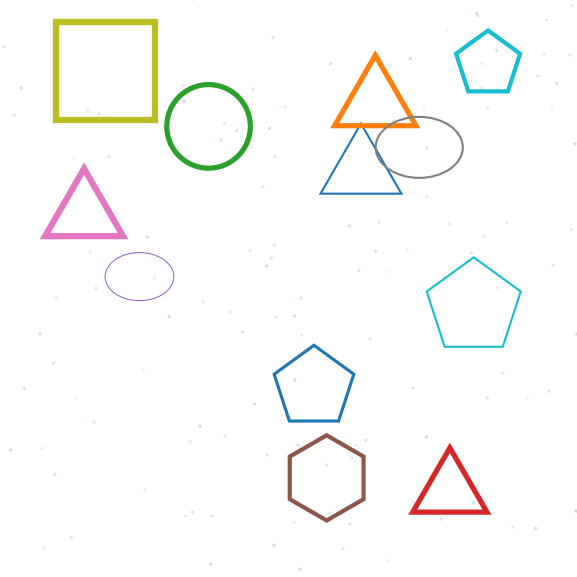[{"shape": "pentagon", "thickness": 1.5, "radius": 0.36, "center": [0.544, 0.329]}, {"shape": "triangle", "thickness": 1, "radius": 0.4, "center": [0.625, 0.704]}, {"shape": "triangle", "thickness": 2.5, "radius": 0.41, "center": [0.65, 0.822]}, {"shape": "circle", "thickness": 2.5, "radius": 0.36, "center": [0.361, 0.78]}, {"shape": "triangle", "thickness": 2.5, "radius": 0.37, "center": [0.779, 0.149]}, {"shape": "oval", "thickness": 0.5, "radius": 0.3, "center": [0.242, 0.52]}, {"shape": "hexagon", "thickness": 2, "radius": 0.37, "center": [0.566, 0.172]}, {"shape": "triangle", "thickness": 3, "radius": 0.39, "center": [0.146, 0.629]}, {"shape": "oval", "thickness": 1, "radius": 0.38, "center": [0.726, 0.744]}, {"shape": "square", "thickness": 3, "radius": 0.43, "center": [0.183, 0.876]}, {"shape": "pentagon", "thickness": 2, "radius": 0.29, "center": [0.845, 0.888]}, {"shape": "pentagon", "thickness": 1, "radius": 0.43, "center": [0.82, 0.468]}]